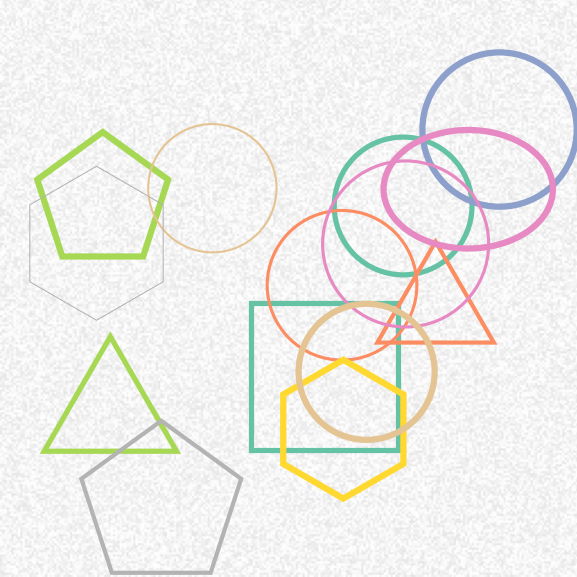[{"shape": "circle", "thickness": 2.5, "radius": 0.6, "center": [0.698, 0.642]}, {"shape": "square", "thickness": 2.5, "radius": 0.64, "center": [0.562, 0.347]}, {"shape": "circle", "thickness": 1.5, "radius": 0.65, "center": [0.592, 0.505]}, {"shape": "triangle", "thickness": 2, "radius": 0.58, "center": [0.754, 0.464]}, {"shape": "circle", "thickness": 3, "radius": 0.67, "center": [0.865, 0.775]}, {"shape": "circle", "thickness": 1.5, "radius": 0.72, "center": [0.702, 0.577]}, {"shape": "oval", "thickness": 3, "radius": 0.73, "center": [0.811, 0.671]}, {"shape": "triangle", "thickness": 2.5, "radius": 0.66, "center": [0.191, 0.284]}, {"shape": "pentagon", "thickness": 3, "radius": 0.6, "center": [0.178, 0.651]}, {"shape": "hexagon", "thickness": 3, "radius": 0.6, "center": [0.594, 0.256]}, {"shape": "circle", "thickness": 1, "radius": 0.56, "center": [0.368, 0.673]}, {"shape": "circle", "thickness": 3, "radius": 0.59, "center": [0.635, 0.355]}, {"shape": "pentagon", "thickness": 2, "radius": 0.73, "center": [0.279, 0.125]}, {"shape": "hexagon", "thickness": 0.5, "radius": 0.67, "center": [0.167, 0.578]}]